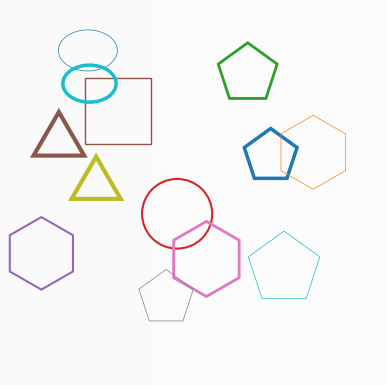[{"shape": "pentagon", "thickness": 2.5, "radius": 0.36, "center": [0.699, 0.595]}, {"shape": "oval", "thickness": 0.5, "radius": 0.38, "center": [0.227, 0.869]}, {"shape": "hexagon", "thickness": 0.5, "radius": 0.48, "center": [0.808, 0.604]}, {"shape": "pentagon", "thickness": 2, "radius": 0.4, "center": [0.639, 0.809]}, {"shape": "circle", "thickness": 1.5, "radius": 0.45, "center": [0.457, 0.445]}, {"shape": "hexagon", "thickness": 1.5, "radius": 0.47, "center": [0.107, 0.342]}, {"shape": "square", "thickness": 1, "radius": 0.43, "center": [0.304, 0.712]}, {"shape": "triangle", "thickness": 3, "radius": 0.38, "center": [0.152, 0.634]}, {"shape": "hexagon", "thickness": 2, "radius": 0.49, "center": [0.533, 0.327]}, {"shape": "pentagon", "thickness": 0.5, "radius": 0.37, "center": [0.429, 0.226]}, {"shape": "triangle", "thickness": 3, "radius": 0.37, "center": [0.248, 0.52]}, {"shape": "pentagon", "thickness": 0.5, "radius": 0.48, "center": [0.733, 0.303]}, {"shape": "oval", "thickness": 2.5, "radius": 0.34, "center": [0.231, 0.783]}]